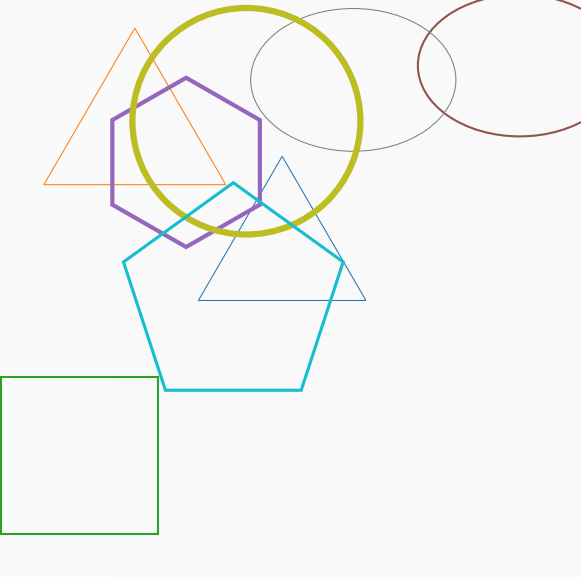[{"shape": "triangle", "thickness": 0.5, "radius": 0.83, "center": [0.485, 0.562]}, {"shape": "triangle", "thickness": 0.5, "radius": 0.9, "center": [0.232, 0.77]}, {"shape": "square", "thickness": 1, "radius": 0.68, "center": [0.137, 0.21]}, {"shape": "hexagon", "thickness": 2, "radius": 0.73, "center": [0.32, 0.718]}, {"shape": "oval", "thickness": 1, "radius": 0.88, "center": [0.894, 0.886]}, {"shape": "oval", "thickness": 0.5, "radius": 0.88, "center": [0.608, 0.861]}, {"shape": "circle", "thickness": 3, "radius": 0.98, "center": [0.424, 0.789]}, {"shape": "pentagon", "thickness": 1.5, "radius": 0.99, "center": [0.401, 0.484]}]